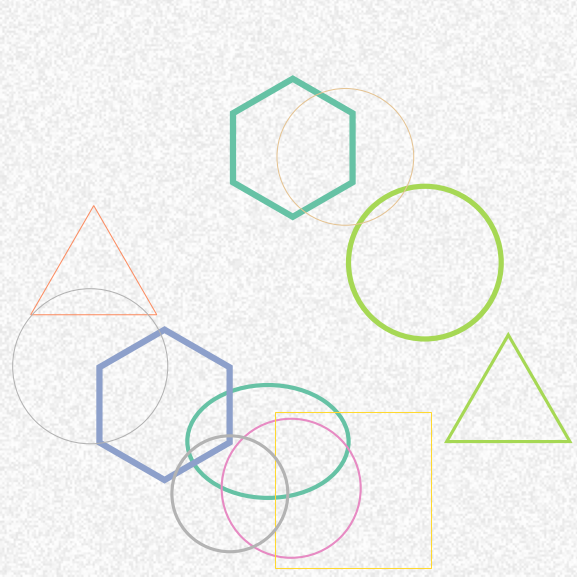[{"shape": "hexagon", "thickness": 3, "radius": 0.6, "center": [0.507, 0.743]}, {"shape": "oval", "thickness": 2, "radius": 0.7, "center": [0.464, 0.235]}, {"shape": "triangle", "thickness": 0.5, "radius": 0.63, "center": [0.162, 0.517]}, {"shape": "hexagon", "thickness": 3, "radius": 0.65, "center": [0.285, 0.298]}, {"shape": "circle", "thickness": 1, "radius": 0.6, "center": [0.504, 0.154]}, {"shape": "circle", "thickness": 2.5, "radius": 0.66, "center": [0.736, 0.544]}, {"shape": "triangle", "thickness": 1.5, "radius": 0.62, "center": [0.88, 0.296]}, {"shape": "square", "thickness": 0.5, "radius": 0.68, "center": [0.612, 0.151]}, {"shape": "circle", "thickness": 0.5, "radius": 0.59, "center": [0.598, 0.727]}, {"shape": "circle", "thickness": 1.5, "radius": 0.5, "center": [0.398, 0.144]}, {"shape": "circle", "thickness": 0.5, "radius": 0.67, "center": [0.156, 0.365]}]